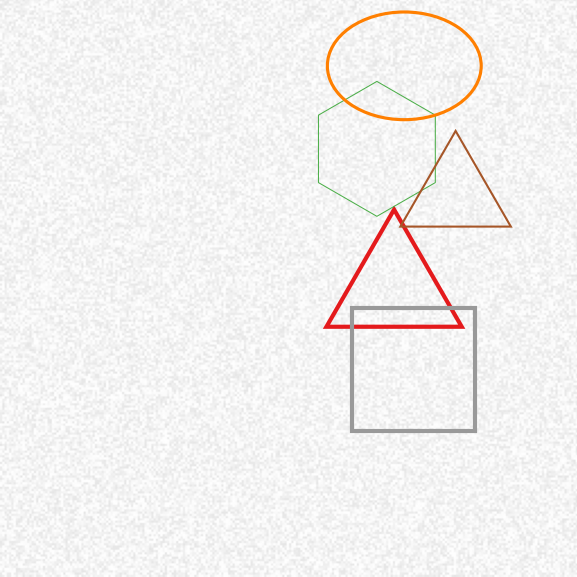[{"shape": "triangle", "thickness": 2, "radius": 0.68, "center": [0.682, 0.501]}, {"shape": "hexagon", "thickness": 0.5, "radius": 0.58, "center": [0.653, 0.741]}, {"shape": "oval", "thickness": 1.5, "radius": 0.67, "center": [0.7, 0.885]}, {"shape": "triangle", "thickness": 1, "radius": 0.55, "center": [0.789, 0.662]}, {"shape": "square", "thickness": 2, "radius": 0.53, "center": [0.716, 0.359]}]